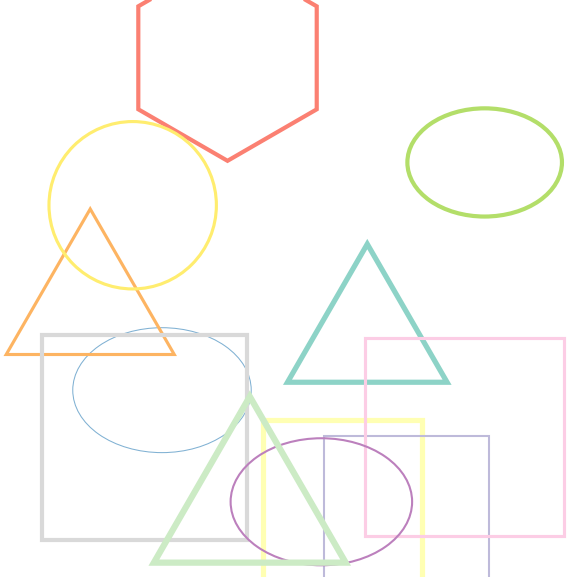[{"shape": "triangle", "thickness": 2.5, "radius": 0.8, "center": [0.636, 0.417]}, {"shape": "square", "thickness": 2.5, "radius": 0.69, "center": [0.593, 0.135]}, {"shape": "square", "thickness": 1, "radius": 0.71, "center": [0.704, 0.102]}, {"shape": "hexagon", "thickness": 2, "radius": 0.89, "center": [0.394, 0.899]}, {"shape": "oval", "thickness": 0.5, "radius": 0.77, "center": [0.28, 0.324]}, {"shape": "triangle", "thickness": 1.5, "radius": 0.84, "center": [0.156, 0.469]}, {"shape": "oval", "thickness": 2, "radius": 0.67, "center": [0.839, 0.718]}, {"shape": "square", "thickness": 1.5, "radius": 0.86, "center": [0.804, 0.242]}, {"shape": "square", "thickness": 2, "radius": 0.89, "center": [0.25, 0.242]}, {"shape": "oval", "thickness": 1, "radius": 0.79, "center": [0.556, 0.13]}, {"shape": "triangle", "thickness": 3, "radius": 0.96, "center": [0.433, 0.121]}, {"shape": "circle", "thickness": 1.5, "radius": 0.72, "center": [0.23, 0.644]}]